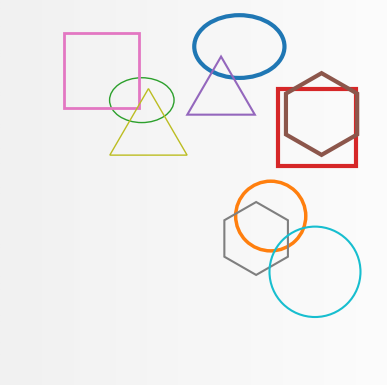[{"shape": "oval", "thickness": 3, "radius": 0.58, "center": [0.618, 0.879]}, {"shape": "circle", "thickness": 2.5, "radius": 0.45, "center": [0.699, 0.439]}, {"shape": "oval", "thickness": 1, "radius": 0.42, "center": [0.366, 0.74]}, {"shape": "square", "thickness": 3, "radius": 0.5, "center": [0.818, 0.668]}, {"shape": "triangle", "thickness": 1.5, "radius": 0.5, "center": [0.57, 0.752]}, {"shape": "hexagon", "thickness": 3, "radius": 0.53, "center": [0.83, 0.704]}, {"shape": "square", "thickness": 2, "radius": 0.49, "center": [0.262, 0.818]}, {"shape": "hexagon", "thickness": 1.5, "radius": 0.47, "center": [0.661, 0.381]}, {"shape": "triangle", "thickness": 1, "radius": 0.58, "center": [0.383, 0.655]}, {"shape": "circle", "thickness": 1.5, "radius": 0.59, "center": [0.813, 0.294]}]